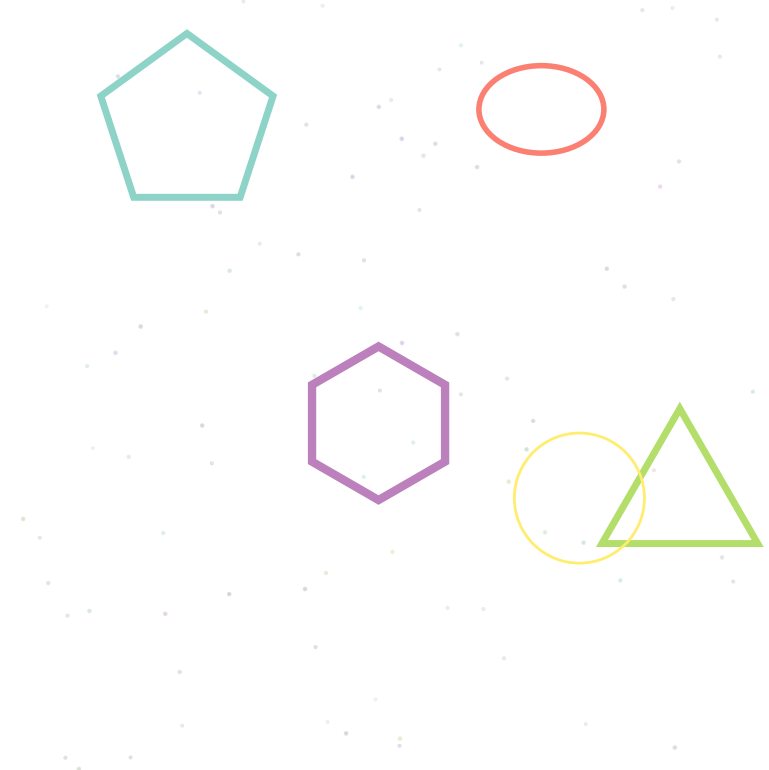[{"shape": "pentagon", "thickness": 2.5, "radius": 0.59, "center": [0.243, 0.839]}, {"shape": "oval", "thickness": 2, "radius": 0.41, "center": [0.703, 0.858]}, {"shape": "triangle", "thickness": 2.5, "radius": 0.58, "center": [0.883, 0.352]}, {"shape": "hexagon", "thickness": 3, "radius": 0.5, "center": [0.492, 0.45]}, {"shape": "circle", "thickness": 1, "radius": 0.42, "center": [0.752, 0.353]}]